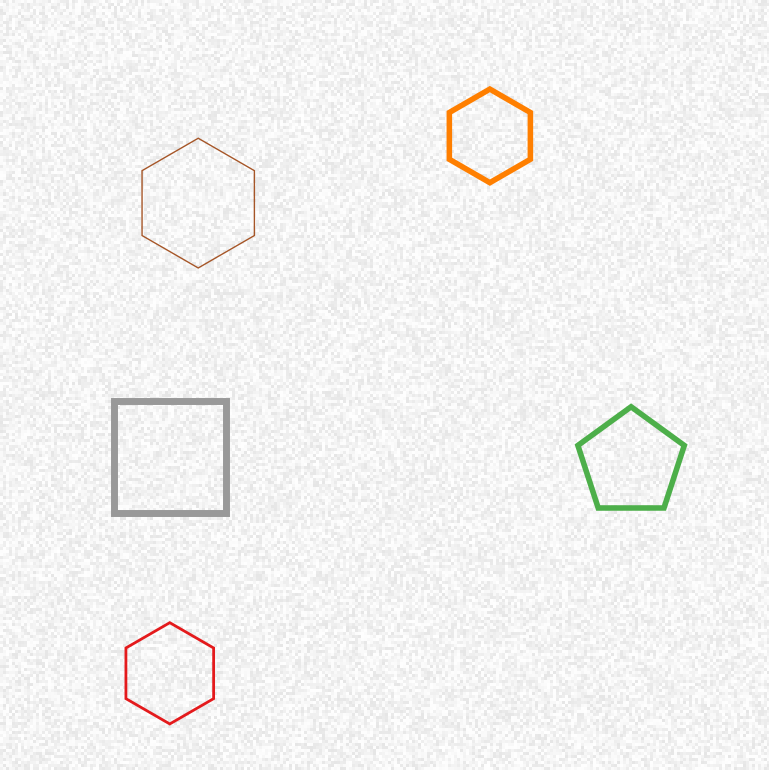[{"shape": "hexagon", "thickness": 1, "radius": 0.33, "center": [0.22, 0.126]}, {"shape": "pentagon", "thickness": 2, "radius": 0.36, "center": [0.82, 0.399]}, {"shape": "hexagon", "thickness": 2, "radius": 0.3, "center": [0.636, 0.824]}, {"shape": "hexagon", "thickness": 0.5, "radius": 0.42, "center": [0.257, 0.736]}, {"shape": "square", "thickness": 2.5, "radius": 0.36, "center": [0.221, 0.407]}]